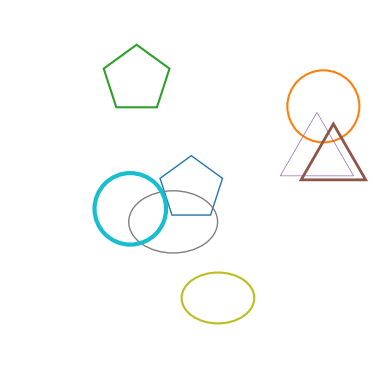[{"shape": "pentagon", "thickness": 1, "radius": 0.43, "center": [0.497, 0.51]}, {"shape": "circle", "thickness": 1.5, "radius": 0.47, "center": [0.84, 0.724]}, {"shape": "pentagon", "thickness": 1.5, "radius": 0.45, "center": [0.355, 0.794]}, {"shape": "triangle", "thickness": 0.5, "radius": 0.55, "center": [0.823, 0.598]}, {"shape": "triangle", "thickness": 2, "radius": 0.48, "center": [0.866, 0.581]}, {"shape": "oval", "thickness": 1, "radius": 0.58, "center": [0.45, 0.424]}, {"shape": "oval", "thickness": 1.5, "radius": 0.47, "center": [0.566, 0.226]}, {"shape": "circle", "thickness": 3, "radius": 0.46, "center": [0.338, 0.458]}]